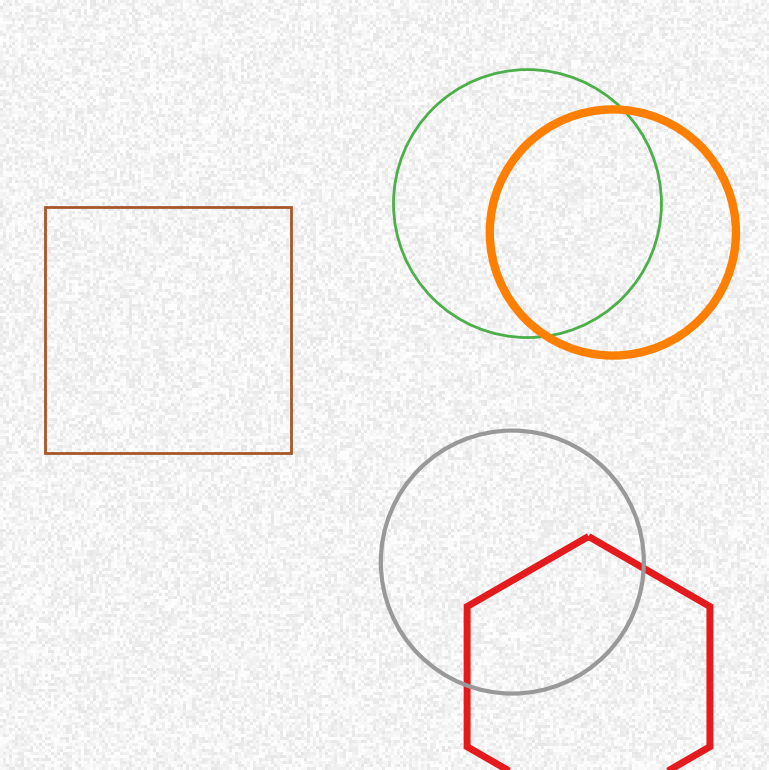[{"shape": "hexagon", "thickness": 2.5, "radius": 0.91, "center": [0.764, 0.121]}, {"shape": "circle", "thickness": 1, "radius": 0.87, "center": [0.685, 0.736]}, {"shape": "circle", "thickness": 3, "radius": 0.8, "center": [0.796, 0.698]}, {"shape": "square", "thickness": 1, "radius": 0.8, "center": [0.218, 0.571]}, {"shape": "circle", "thickness": 1.5, "radius": 0.85, "center": [0.665, 0.27]}]